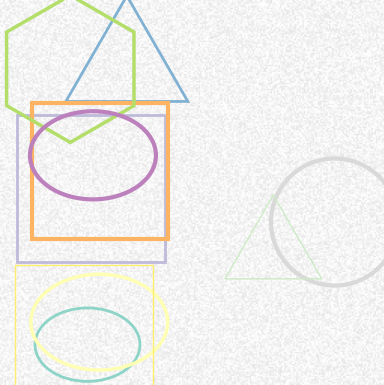[{"shape": "oval", "thickness": 2, "radius": 0.68, "center": [0.227, 0.105]}, {"shape": "oval", "thickness": 2.5, "radius": 0.89, "center": [0.258, 0.163]}, {"shape": "square", "thickness": 2, "radius": 0.96, "center": [0.236, 0.511]}, {"shape": "triangle", "thickness": 2, "radius": 0.91, "center": [0.329, 0.828]}, {"shape": "square", "thickness": 3, "radius": 0.89, "center": [0.26, 0.556]}, {"shape": "hexagon", "thickness": 2.5, "radius": 0.96, "center": [0.183, 0.821]}, {"shape": "circle", "thickness": 3, "radius": 0.83, "center": [0.869, 0.423]}, {"shape": "oval", "thickness": 3, "radius": 0.82, "center": [0.241, 0.597]}, {"shape": "triangle", "thickness": 1, "radius": 0.73, "center": [0.71, 0.348]}, {"shape": "square", "thickness": 1, "radius": 0.9, "center": [0.218, 0.133]}]